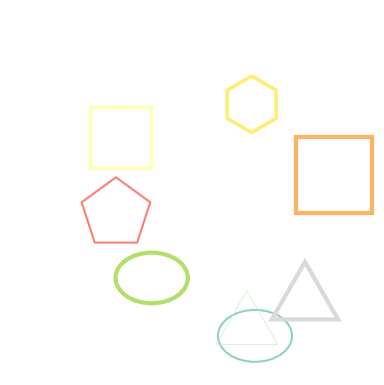[{"shape": "oval", "thickness": 1.5, "radius": 0.48, "center": [0.662, 0.128]}, {"shape": "square", "thickness": 2.5, "radius": 0.4, "center": [0.313, 0.642]}, {"shape": "pentagon", "thickness": 1.5, "radius": 0.47, "center": [0.301, 0.446]}, {"shape": "square", "thickness": 3, "radius": 0.49, "center": [0.866, 0.545]}, {"shape": "oval", "thickness": 3, "radius": 0.47, "center": [0.394, 0.278]}, {"shape": "triangle", "thickness": 3, "radius": 0.5, "center": [0.792, 0.22]}, {"shape": "triangle", "thickness": 0.5, "radius": 0.46, "center": [0.641, 0.152]}, {"shape": "hexagon", "thickness": 2.5, "radius": 0.37, "center": [0.654, 0.729]}]